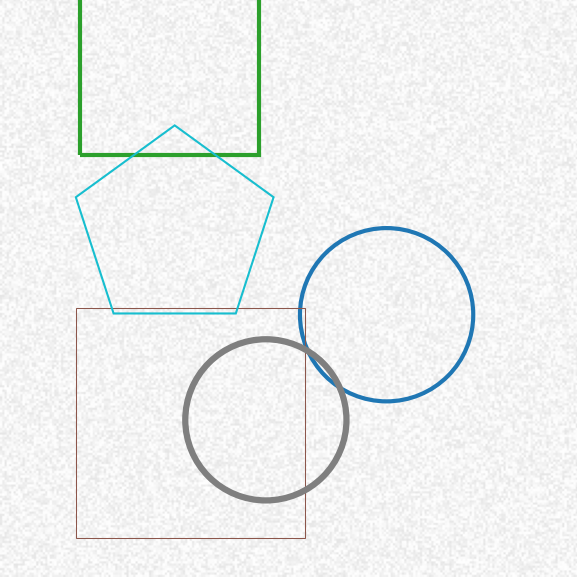[{"shape": "circle", "thickness": 2, "radius": 0.75, "center": [0.669, 0.454]}, {"shape": "square", "thickness": 2, "radius": 0.78, "center": [0.293, 0.886]}, {"shape": "square", "thickness": 0.5, "radius": 0.99, "center": [0.33, 0.267]}, {"shape": "circle", "thickness": 3, "radius": 0.7, "center": [0.46, 0.272]}, {"shape": "pentagon", "thickness": 1, "radius": 0.9, "center": [0.303, 0.602]}]